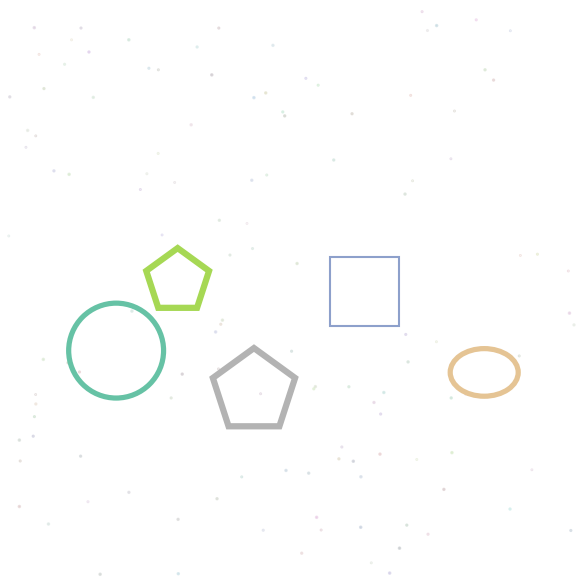[{"shape": "circle", "thickness": 2.5, "radius": 0.41, "center": [0.201, 0.392]}, {"shape": "square", "thickness": 1, "radius": 0.3, "center": [0.631, 0.494]}, {"shape": "pentagon", "thickness": 3, "radius": 0.29, "center": [0.308, 0.512]}, {"shape": "oval", "thickness": 2.5, "radius": 0.29, "center": [0.838, 0.354]}, {"shape": "pentagon", "thickness": 3, "radius": 0.37, "center": [0.44, 0.322]}]